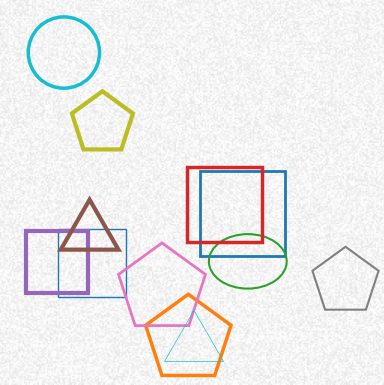[{"shape": "square", "thickness": 1, "radius": 0.44, "center": [0.24, 0.317]}, {"shape": "square", "thickness": 2, "radius": 0.55, "center": [0.629, 0.447]}, {"shape": "pentagon", "thickness": 2.5, "radius": 0.58, "center": [0.489, 0.119]}, {"shape": "oval", "thickness": 1.5, "radius": 0.51, "center": [0.644, 0.321]}, {"shape": "square", "thickness": 2.5, "radius": 0.49, "center": [0.583, 0.47]}, {"shape": "square", "thickness": 3, "radius": 0.4, "center": [0.147, 0.319]}, {"shape": "triangle", "thickness": 3, "radius": 0.43, "center": [0.233, 0.395]}, {"shape": "pentagon", "thickness": 2, "radius": 0.59, "center": [0.421, 0.25]}, {"shape": "pentagon", "thickness": 1.5, "radius": 0.45, "center": [0.897, 0.269]}, {"shape": "pentagon", "thickness": 3, "radius": 0.42, "center": [0.266, 0.679]}, {"shape": "triangle", "thickness": 0.5, "radius": 0.44, "center": [0.504, 0.106]}, {"shape": "circle", "thickness": 2.5, "radius": 0.46, "center": [0.166, 0.864]}]